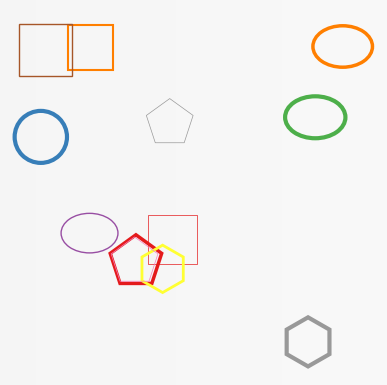[{"shape": "square", "thickness": 0.5, "radius": 0.32, "center": [0.444, 0.378]}, {"shape": "pentagon", "thickness": 2.5, "radius": 0.35, "center": [0.351, 0.32]}, {"shape": "circle", "thickness": 3, "radius": 0.34, "center": [0.105, 0.644]}, {"shape": "oval", "thickness": 3, "radius": 0.39, "center": [0.814, 0.695]}, {"shape": "oval", "thickness": 1, "radius": 0.37, "center": [0.231, 0.394]}, {"shape": "square", "thickness": 1.5, "radius": 0.29, "center": [0.233, 0.877]}, {"shape": "oval", "thickness": 2.5, "radius": 0.38, "center": [0.884, 0.879]}, {"shape": "hexagon", "thickness": 2, "radius": 0.31, "center": [0.42, 0.302]}, {"shape": "square", "thickness": 1, "radius": 0.34, "center": [0.118, 0.87]}, {"shape": "pentagon", "thickness": 0.5, "radius": 0.32, "center": [0.347, 0.321]}, {"shape": "hexagon", "thickness": 3, "radius": 0.32, "center": [0.795, 0.112]}, {"shape": "pentagon", "thickness": 0.5, "radius": 0.32, "center": [0.438, 0.681]}]